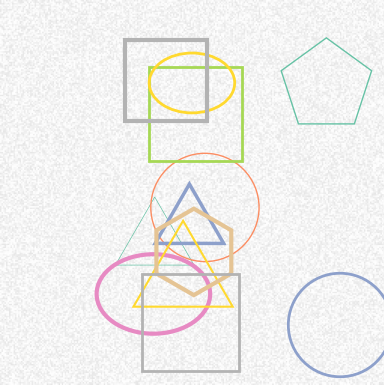[{"shape": "triangle", "thickness": 0.5, "radius": 0.59, "center": [0.402, 0.37]}, {"shape": "pentagon", "thickness": 1, "radius": 0.62, "center": [0.848, 0.778]}, {"shape": "circle", "thickness": 1, "radius": 0.7, "center": [0.532, 0.461]}, {"shape": "triangle", "thickness": 2.5, "radius": 0.51, "center": [0.492, 0.419]}, {"shape": "circle", "thickness": 2, "radius": 0.67, "center": [0.883, 0.156]}, {"shape": "oval", "thickness": 3, "radius": 0.74, "center": [0.398, 0.236]}, {"shape": "square", "thickness": 2, "radius": 0.61, "center": [0.507, 0.705]}, {"shape": "triangle", "thickness": 1.5, "radius": 0.74, "center": [0.476, 0.278]}, {"shape": "oval", "thickness": 2, "radius": 0.56, "center": [0.499, 0.785]}, {"shape": "hexagon", "thickness": 3, "radius": 0.56, "center": [0.503, 0.346]}, {"shape": "square", "thickness": 3, "radius": 0.53, "center": [0.432, 0.791]}, {"shape": "square", "thickness": 2, "radius": 0.63, "center": [0.494, 0.162]}]